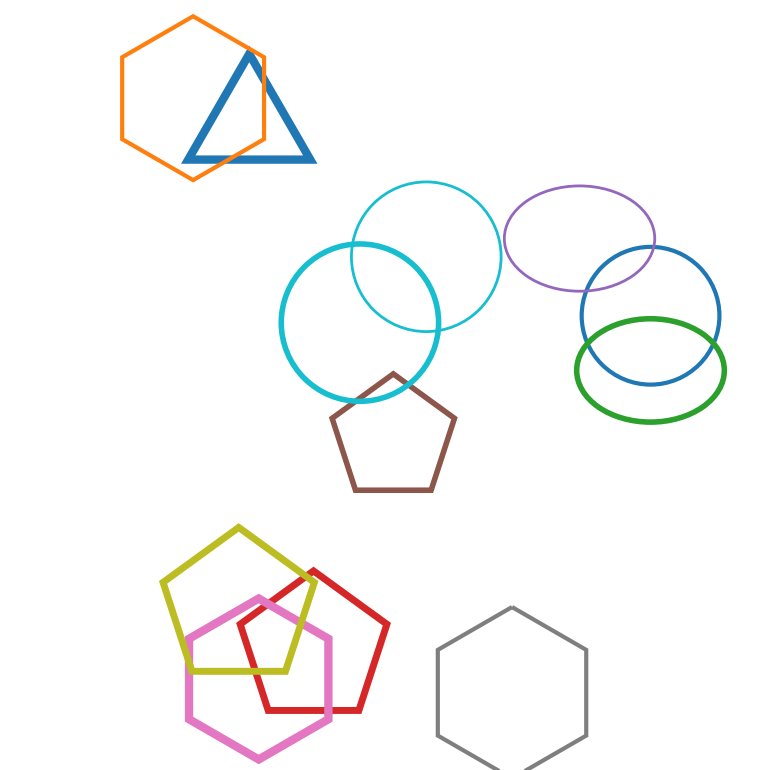[{"shape": "circle", "thickness": 1.5, "radius": 0.45, "center": [0.845, 0.59]}, {"shape": "triangle", "thickness": 3, "radius": 0.46, "center": [0.324, 0.838]}, {"shape": "hexagon", "thickness": 1.5, "radius": 0.53, "center": [0.251, 0.872]}, {"shape": "oval", "thickness": 2, "radius": 0.48, "center": [0.845, 0.519]}, {"shape": "pentagon", "thickness": 2.5, "radius": 0.5, "center": [0.407, 0.158]}, {"shape": "oval", "thickness": 1, "radius": 0.49, "center": [0.753, 0.69]}, {"shape": "pentagon", "thickness": 2, "radius": 0.42, "center": [0.511, 0.431]}, {"shape": "hexagon", "thickness": 3, "radius": 0.52, "center": [0.336, 0.118]}, {"shape": "hexagon", "thickness": 1.5, "radius": 0.56, "center": [0.665, 0.1]}, {"shape": "pentagon", "thickness": 2.5, "radius": 0.52, "center": [0.31, 0.212]}, {"shape": "circle", "thickness": 1, "radius": 0.49, "center": [0.554, 0.667]}, {"shape": "circle", "thickness": 2, "radius": 0.51, "center": [0.467, 0.581]}]